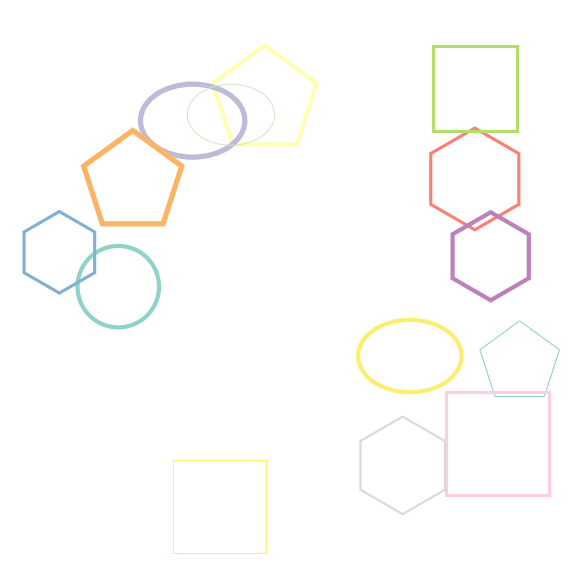[{"shape": "pentagon", "thickness": 0.5, "radius": 0.36, "center": [0.9, 0.371]}, {"shape": "circle", "thickness": 2, "radius": 0.35, "center": [0.205, 0.503]}, {"shape": "pentagon", "thickness": 2, "radius": 0.47, "center": [0.458, 0.826]}, {"shape": "oval", "thickness": 2.5, "radius": 0.45, "center": [0.334, 0.79]}, {"shape": "hexagon", "thickness": 1.5, "radius": 0.44, "center": [0.822, 0.689]}, {"shape": "hexagon", "thickness": 1.5, "radius": 0.35, "center": [0.103, 0.562]}, {"shape": "pentagon", "thickness": 2.5, "radius": 0.45, "center": [0.23, 0.684]}, {"shape": "square", "thickness": 1.5, "radius": 0.37, "center": [0.823, 0.846]}, {"shape": "square", "thickness": 1.5, "radius": 0.45, "center": [0.862, 0.231]}, {"shape": "hexagon", "thickness": 1, "radius": 0.42, "center": [0.697, 0.193]}, {"shape": "hexagon", "thickness": 2, "radius": 0.38, "center": [0.85, 0.555]}, {"shape": "oval", "thickness": 0.5, "radius": 0.38, "center": [0.4, 0.8]}, {"shape": "square", "thickness": 0.5, "radius": 0.4, "center": [0.38, 0.122]}, {"shape": "oval", "thickness": 2, "radius": 0.45, "center": [0.71, 0.383]}]